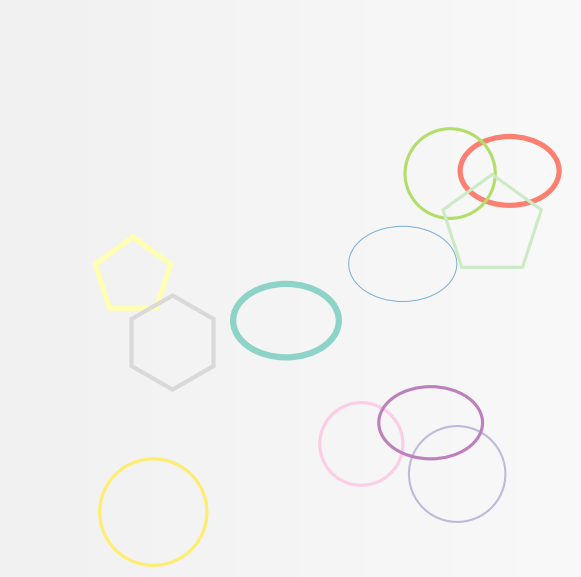[{"shape": "oval", "thickness": 3, "radius": 0.45, "center": [0.492, 0.444]}, {"shape": "pentagon", "thickness": 2.5, "radius": 0.34, "center": [0.229, 0.521]}, {"shape": "circle", "thickness": 1, "radius": 0.41, "center": [0.787, 0.178]}, {"shape": "oval", "thickness": 2.5, "radius": 0.43, "center": [0.877, 0.703]}, {"shape": "oval", "thickness": 0.5, "radius": 0.47, "center": [0.693, 0.542]}, {"shape": "circle", "thickness": 1.5, "radius": 0.39, "center": [0.774, 0.699]}, {"shape": "circle", "thickness": 1.5, "radius": 0.36, "center": [0.622, 0.23]}, {"shape": "hexagon", "thickness": 2, "radius": 0.41, "center": [0.297, 0.406]}, {"shape": "oval", "thickness": 1.5, "radius": 0.45, "center": [0.741, 0.267]}, {"shape": "pentagon", "thickness": 1.5, "radius": 0.44, "center": [0.847, 0.608]}, {"shape": "circle", "thickness": 1.5, "radius": 0.46, "center": [0.264, 0.112]}]